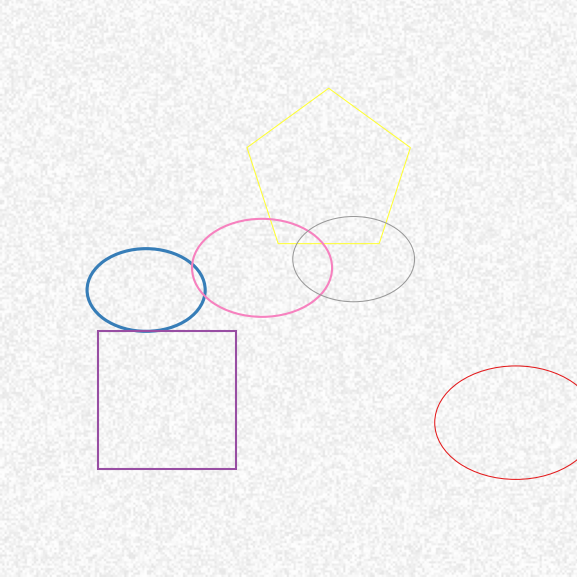[{"shape": "oval", "thickness": 0.5, "radius": 0.7, "center": [0.893, 0.267]}, {"shape": "oval", "thickness": 1.5, "radius": 0.51, "center": [0.253, 0.497]}, {"shape": "square", "thickness": 1, "radius": 0.6, "center": [0.289, 0.306]}, {"shape": "pentagon", "thickness": 0.5, "radius": 0.74, "center": [0.569, 0.698]}, {"shape": "oval", "thickness": 1, "radius": 0.61, "center": [0.454, 0.535]}, {"shape": "oval", "thickness": 0.5, "radius": 0.53, "center": [0.612, 0.55]}]